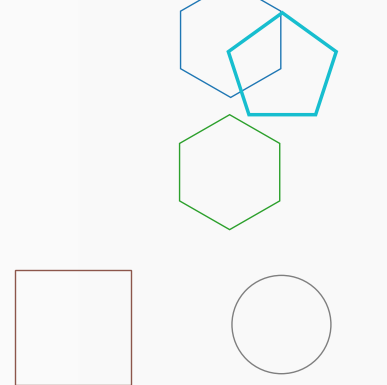[{"shape": "hexagon", "thickness": 1, "radius": 0.75, "center": [0.595, 0.896]}, {"shape": "hexagon", "thickness": 1, "radius": 0.75, "center": [0.593, 0.553]}, {"shape": "square", "thickness": 1, "radius": 0.75, "center": [0.189, 0.15]}, {"shape": "circle", "thickness": 1, "radius": 0.64, "center": [0.726, 0.157]}, {"shape": "pentagon", "thickness": 2.5, "radius": 0.73, "center": [0.728, 0.821]}]